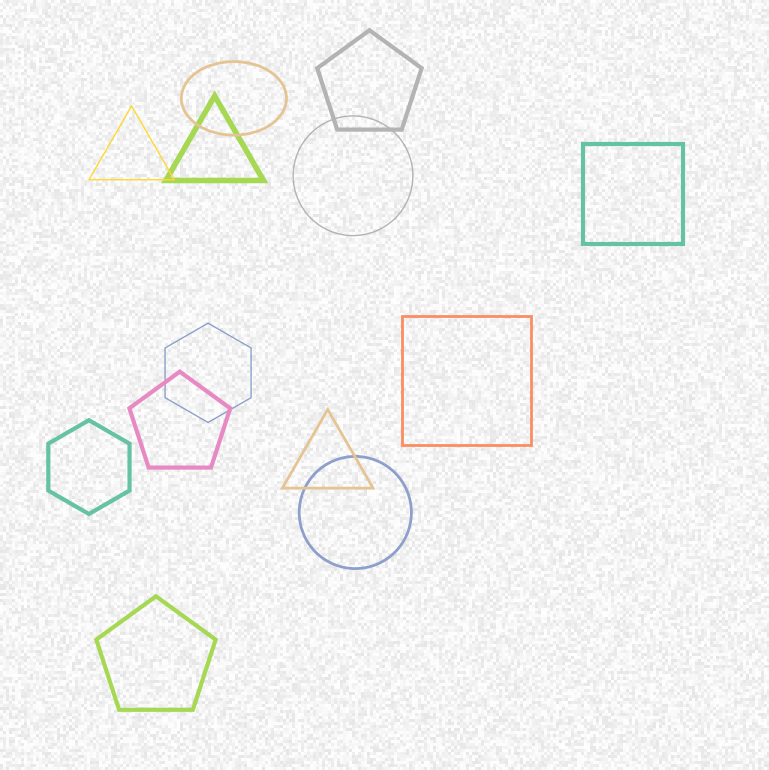[{"shape": "square", "thickness": 1.5, "radius": 0.32, "center": [0.822, 0.748]}, {"shape": "hexagon", "thickness": 1.5, "radius": 0.3, "center": [0.115, 0.393]}, {"shape": "square", "thickness": 1, "radius": 0.42, "center": [0.606, 0.506]}, {"shape": "circle", "thickness": 1, "radius": 0.36, "center": [0.461, 0.334]}, {"shape": "hexagon", "thickness": 0.5, "radius": 0.32, "center": [0.27, 0.516]}, {"shape": "pentagon", "thickness": 1.5, "radius": 0.34, "center": [0.234, 0.448]}, {"shape": "triangle", "thickness": 2, "radius": 0.37, "center": [0.279, 0.802]}, {"shape": "pentagon", "thickness": 1.5, "radius": 0.41, "center": [0.203, 0.144]}, {"shape": "triangle", "thickness": 0.5, "radius": 0.32, "center": [0.171, 0.799]}, {"shape": "oval", "thickness": 1, "radius": 0.34, "center": [0.304, 0.872]}, {"shape": "triangle", "thickness": 1, "radius": 0.34, "center": [0.426, 0.4]}, {"shape": "pentagon", "thickness": 1.5, "radius": 0.36, "center": [0.48, 0.889]}, {"shape": "circle", "thickness": 0.5, "radius": 0.39, "center": [0.458, 0.772]}]